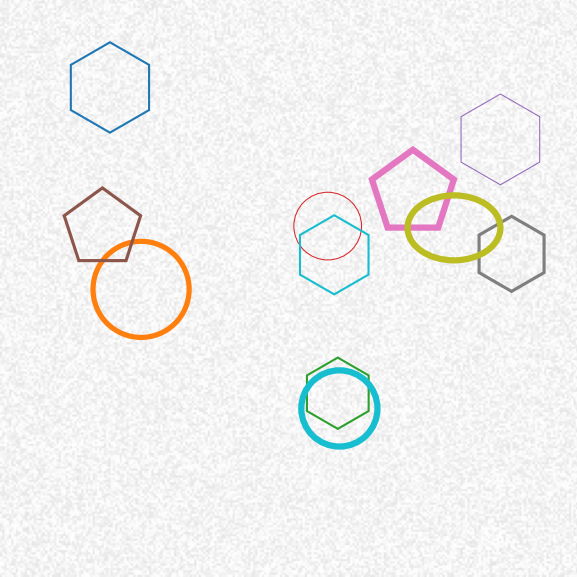[{"shape": "hexagon", "thickness": 1, "radius": 0.39, "center": [0.19, 0.848]}, {"shape": "circle", "thickness": 2.5, "radius": 0.42, "center": [0.244, 0.498]}, {"shape": "hexagon", "thickness": 1, "radius": 0.31, "center": [0.585, 0.318]}, {"shape": "circle", "thickness": 0.5, "radius": 0.29, "center": [0.567, 0.608]}, {"shape": "hexagon", "thickness": 0.5, "radius": 0.39, "center": [0.866, 0.758]}, {"shape": "pentagon", "thickness": 1.5, "radius": 0.35, "center": [0.177, 0.604]}, {"shape": "pentagon", "thickness": 3, "radius": 0.37, "center": [0.715, 0.665]}, {"shape": "hexagon", "thickness": 1.5, "radius": 0.32, "center": [0.886, 0.56]}, {"shape": "oval", "thickness": 3, "radius": 0.4, "center": [0.786, 0.605]}, {"shape": "circle", "thickness": 3, "radius": 0.33, "center": [0.588, 0.292]}, {"shape": "hexagon", "thickness": 1, "radius": 0.34, "center": [0.579, 0.558]}]